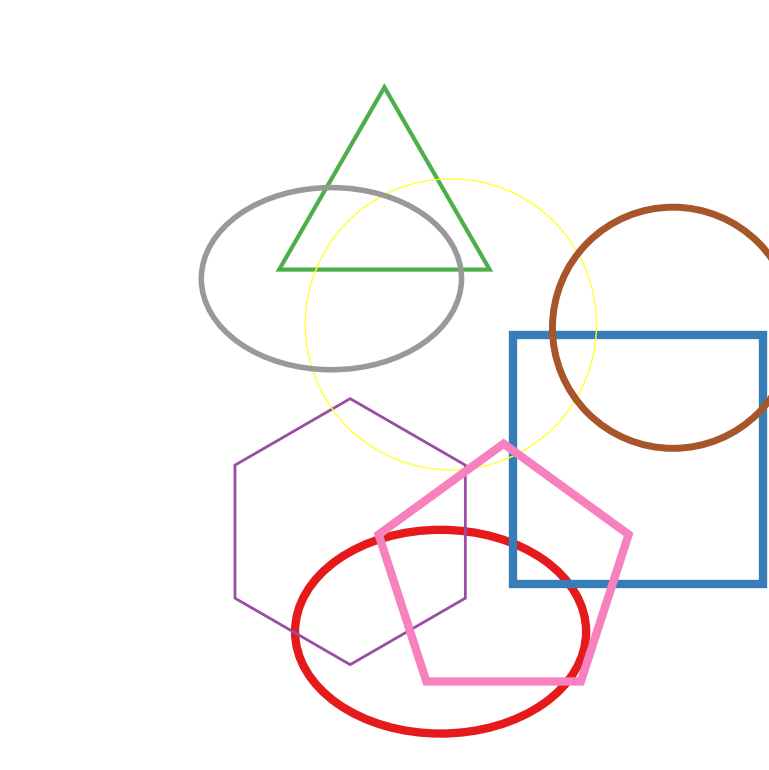[{"shape": "oval", "thickness": 3, "radius": 0.94, "center": [0.572, 0.18]}, {"shape": "square", "thickness": 3, "radius": 0.81, "center": [0.829, 0.403]}, {"shape": "triangle", "thickness": 1.5, "radius": 0.79, "center": [0.499, 0.729]}, {"shape": "hexagon", "thickness": 1, "radius": 0.86, "center": [0.455, 0.31]}, {"shape": "circle", "thickness": 0.5, "radius": 0.95, "center": [0.586, 0.579]}, {"shape": "circle", "thickness": 2.5, "radius": 0.78, "center": [0.874, 0.574]}, {"shape": "pentagon", "thickness": 3, "radius": 0.85, "center": [0.654, 0.253]}, {"shape": "oval", "thickness": 2, "radius": 0.84, "center": [0.43, 0.638]}]